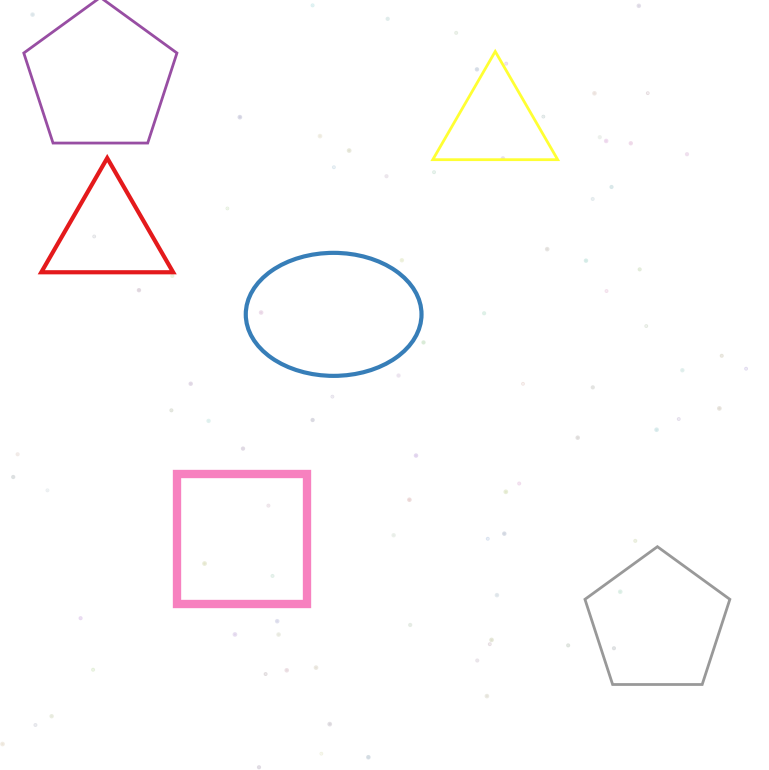[{"shape": "triangle", "thickness": 1.5, "radius": 0.49, "center": [0.139, 0.696]}, {"shape": "oval", "thickness": 1.5, "radius": 0.57, "center": [0.433, 0.592]}, {"shape": "pentagon", "thickness": 1, "radius": 0.52, "center": [0.13, 0.899]}, {"shape": "triangle", "thickness": 1, "radius": 0.47, "center": [0.643, 0.839]}, {"shape": "square", "thickness": 3, "radius": 0.42, "center": [0.314, 0.3]}, {"shape": "pentagon", "thickness": 1, "radius": 0.49, "center": [0.854, 0.191]}]